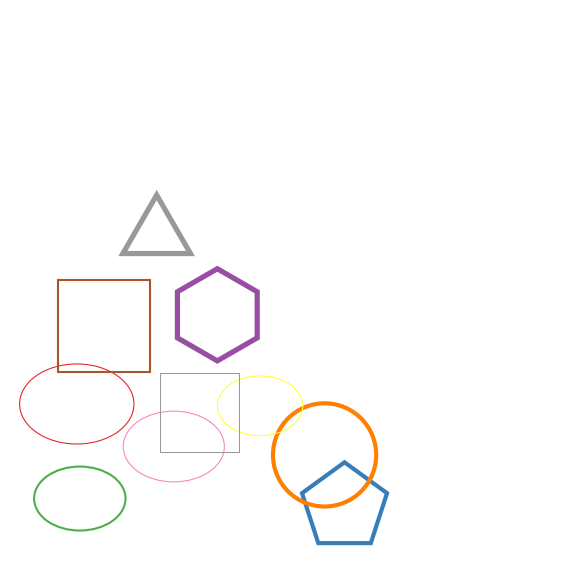[{"shape": "oval", "thickness": 0.5, "radius": 0.49, "center": [0.133, 0.3]}, {"shape": "pentagon", "thickness": 2, "radius": 0.39, "center": [0.597, 0.121]}, {"shape": "oval", "thickness": 1, "radius": 0.4, "center": [0.138, 0.136]}, {"shape": "hexagon", "thickness": 2.5, "radius": 0.4, "center": [0.376, 0.454]}, {"shape": "circle", "thickness": 2, "radius": 0.45, "center": [0.562, 0.211]}, {"shape": "oval", "thickness": 0.5, "radius": 0.37, "center": [0.45, 0.296]}, {"shape": "square", "thickness": 1, "radius": 0.4, "center": [0.181, 0.434]}, {"shape": "oval", "thickness": 0.5, "radius": 0.44, "center": [0.301, 0.226]}, {"shape": "triangle", "thickness": 2.5, "radius": 0.34, "center": [0.271, 0.594]}, {"shape": "square", "thickness": 0.5, "radius": 0.34, "center": [0.346, 0.286]}]